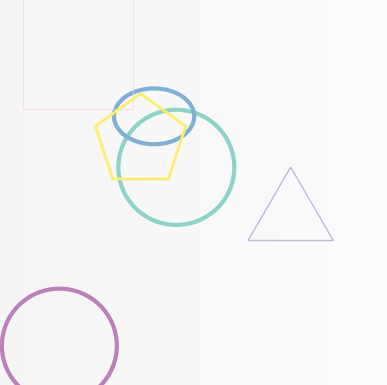[{"shape": "circle", "thickness": 3, "radius": 0.75, "center": [0.455, 0.565]}, {"shape": "triangle", "thickness": 1, "radius": 0.64, "center": [0.75, 0.439]}, {"shape": "oval", "thickness": 3, "radius": 0.52, "center": [0.398, 0.698]}, {"shape": "square", "thickness": 0.5, "radius": 0.71, "center": [0.201, 0.859]}, {"shape": "circle", "thickness": 3, "radius": 0.74, "center": [0.153, 0.102]}, {"shape": "pentagon", "thickness": 2, "radius": 0.61, "center": [0.363, 0.634]}]